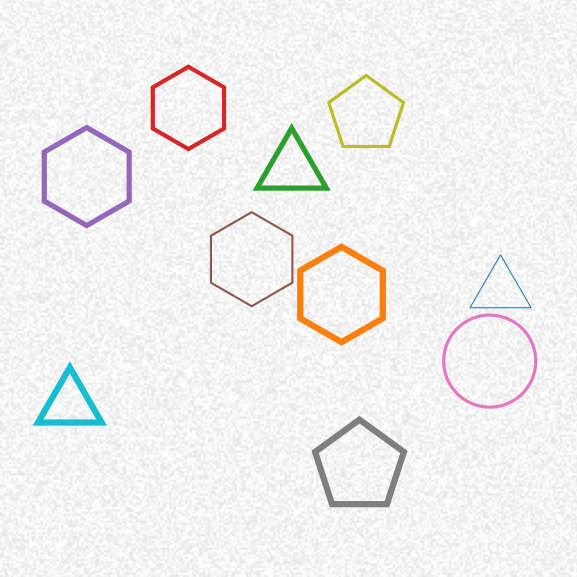[{"shape": "triangle", "thickness": 0.5, "radius": 0.31, "center": [0.867, 0.497]}, {"shape": "hexagon", "thickness": 3, "radius": 0.41, "center": [0.591, 0.489]}, {"shape": "triangle", "thickness": 2.5, "radius": 0.35, "center": [0.505, 0.708]}, {"shape": "hexagon", "thickness": 2, "radius": 0.36, "center": [0.326, 0.812]}, {"shape": "hexagon", "thickness": 2.5, "radius": 0.42, "center": [0.15, 0.693]}, {"shape": "hexagon", "thickness": 1, "radius": 0.41, "center": [0.436, 0.55]}, {"shape": "circle", "thickness": 1.5, "radius": 0.4, "center": [0.848, 0.374]}, {"shape": "pentagon", "thickness": 3, "radius": 0.4, "center": [0.622, 0.192]}, {"shape": "pentagon", "thickness": 1.5, "radius": 0.34, "center": [0.634, 0.8]}, {"shape": "triangle", "thickness": 3, "radius": 0.32, "center": [0.121, 0.299]}]